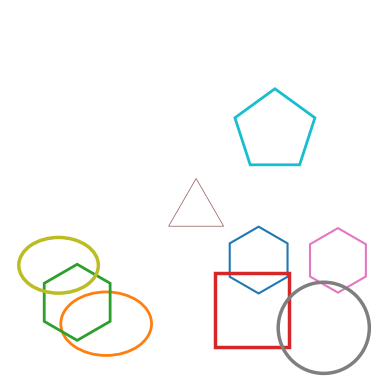[{"shape": "hexagon", "thickness": 1.5, "radius": 0.43, "center": [0.672, 0.325]}, {"shape": "oval", "thickness": 2, "radius": 0.59, "center": [0.276, 0.159]}, {"shape": "hexagon", "thickness": 2, "radius": 0.49, "center": [0.2, 0.215]}, {"shape": "square", "thickness": 2.5, "radius": 0.48, "center": [0.654, 0.196]}, {"shape": "triangle", "thickness": 0.5, "radius": 0.41, "center": [0.509, 0.454]}, {"shape": "hexagon", "thickness": 1.5, "radius": 0.42, "center": [0.878, 0.324]}, {"shape": "circle", "thickness": 2.5, "radius": 0.59, "center": [0.841, 0.149]}, {"shape": "oval", "thickness": 2.5, "radius": 0.52, "center": [0.152, 0.311]}, {"shape": "pentagon", "thickness": 2, "radius": 0.55, "center": [0.714, 0.66]}]